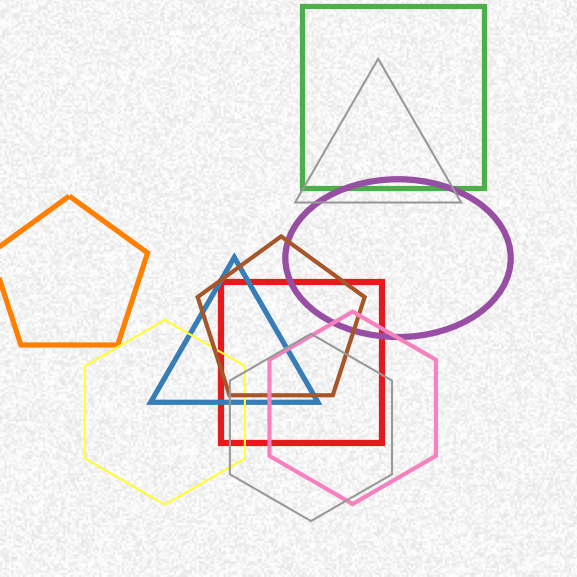[{"shape": "square", "thickness": 3, "radius": 0.7, "center": [0.523, 0.372]}, {"shape": "triangle", "thickness": 2.5, "radius": 0.84, "center": [0.406, 0.386]}, {"shape": "square", "thickness": 2.5, "radius": 0.79, "center": [0.681, 0.831]}, {"shape": "oval", "thickness": 3, "radius": 0.98, "center": [0.689, 0.552]}, {"shape": "pentagon", "thickness": 2.5, "radius": 0.71, "center": [0.12, 0.517]}, {"shape": "hexagon", "thickness": 1, "radius": 0.8, "center": [0.285, 0.285]}, {"shape": "pentagon", "thickness": 2, "radius": 0.76, "center": [0.487, 0.438]}, {"shape": "hexagon", "thickness": 2, "radius": 0.83, "center": [0.611, 0.293]}, {"shape": "triangle", "thickness": 1, "radius": 0.83, "center": [0.655, 0.731]}, {"shape": "hexagon", "thickness": 1, "radius": 0.81, "center": [0.538, 0.259]}]